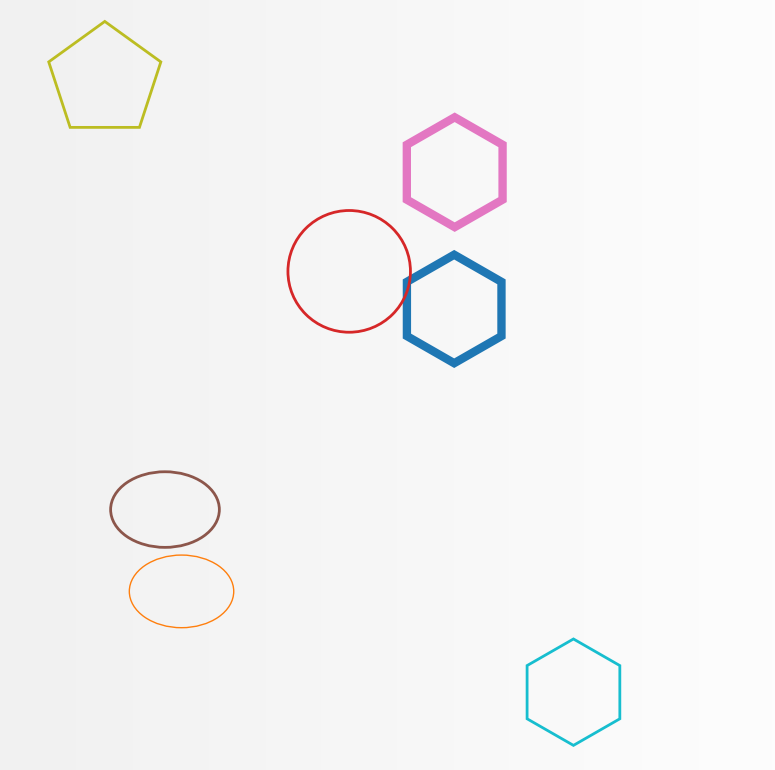[{"shape": "hexagon", "thickness": 3, "radius": 0.35, "center": [0.586, 0.599]}, {"shape": "oval", "thickness": 0.5, "radius": 0.34, "center": [0.234, 0.232]}, {"shape": "circle", "thickness": 1, "radius": 0.4, "center": [0.451, 0.648]}, {"shape": "oval", "thickness": 1, "radius": 0.35, "center": [0.213, 0.338]}, {"shape": "hexagon", "thickness": 3, "radius": 0.36, "center": [0.587, 0.776]}, {"shape": "pentagon", "thickness": 1, "radius": 0.38, "center": [0.135, 0.896]}, {"shape": "hexagon", "thickness": 1, "radius": 0.35, "center": [0.74, 0.101]}]